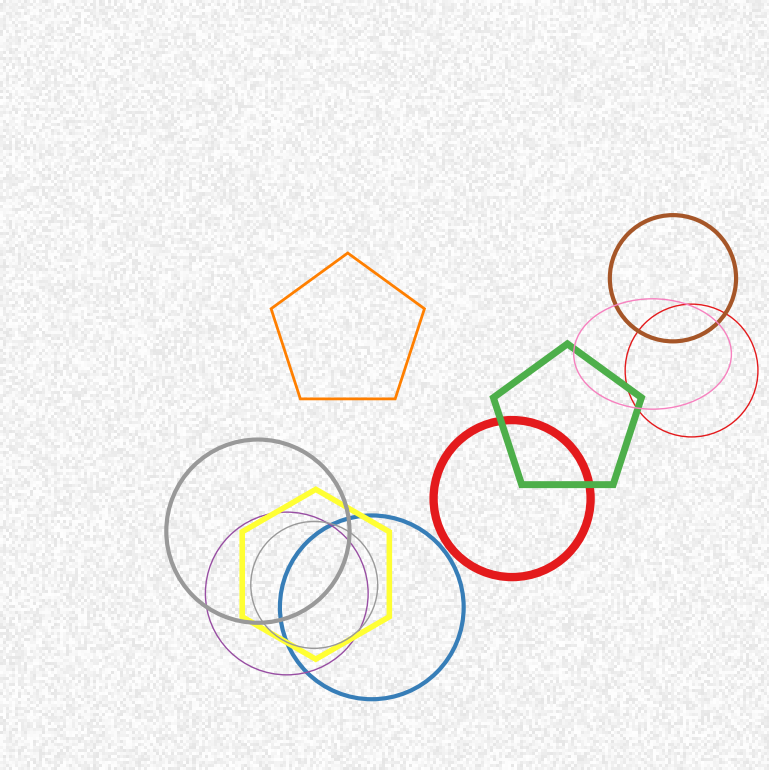[{"shape": "circle", "thickness": 3, "radius": 0.51, "center": [0.665, 0.352]}, {"shape": "circle", "thickness": 0.5, "radius": 0.43, "center": [0.898, 0.519]}, {"shape": "circle", "thickness": 1.5, "radius": 0.6, "center": [0.483, 0.211]}, {"shape": "pentagon", "thickness": 2.5, "radius": 0.51, "center": [0.737, 0.452]}, {"shape": "circle", "thickness": 0.5, "radius": 0.53, "center": [0.372, 0.229]}, {"shape": "pentagon", "thickness": 1, "radius": 0.52, "center": [0.452, 0.567]}, {"shape": "hexagon", "thickness": 2, "radius": 0.55, "center": [0.41, 0.254]}, {"shape": "circle", "thickness": 1.5, "radius": 0.41, "center": [0.874, 0.639]}, {"shape": "oval", "thickness": 0.5, "radius": 0.51, "center": [0.847, 0.54]}, {"shape": "circle", "thickness": 0.5, "radius": 0.41, "center": [0.408, 0.24]}, {"shape": "circle", "thickness": 1.5, "radius": 0.59, "center": [0.335, 0.31]}]